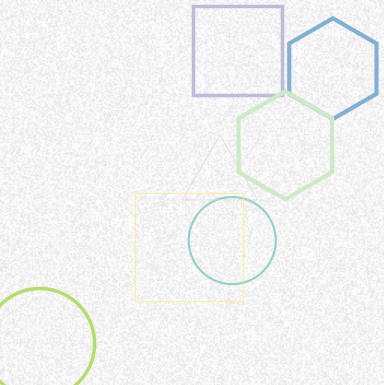[{"shape": "circle", "thickness": 1.5, "radius": 0.57, "center": [0.603, 0.375]}, {"shape": "square", "thickness": 2.5, "radius": 0.58, "center": [0.617, 0.87]}, {"shape": "hexagon", "thickness": 3, "radius": 0.65, "center": [0.865, 0.822]}, {"shape": "circle", "thickness": 2.5, "radius": 0.71, "center": [0.103, 0.108]}, {"shape": "triangle", "thickness": 0.5, "radius": 0.56, "center": [0.571, 0.537]}, {"shape": "hexagon", "thickness": 3, "radius": 0.7, "center": [0.741, 0.623]}, {"shape": "square", "thickness": 0.5, "radius": 0.7, "center": [0.492, 0.358]}]